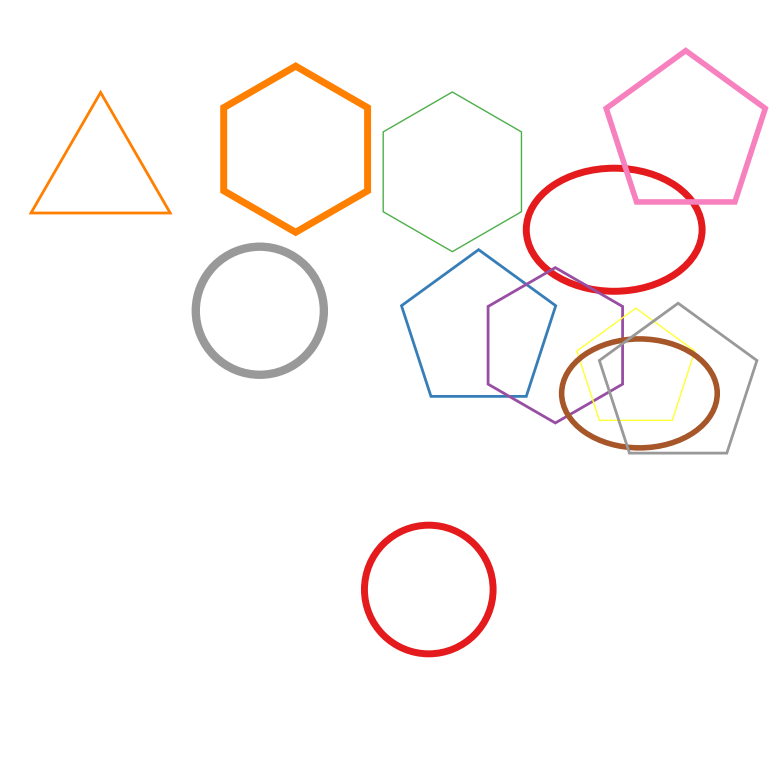[{"shape": "circle", "thickness": 2.5, "radius": 0.42, "center": [0.557, 0.234]}, {"shape": "oval", "thickness": 2.5, "radius": 0.57, "center": [0.798, 0.702]}, {"shape": "pentagon", "thickness": 1, "radius": 0.53, "center": [0.622, 0.57]}, {"shape": "hexagon", "thickness": 0.5, "radius": 0.52, "center": [0.587, 0.777]}, {"shape": "hexagon", "thickness": 1, "radius": 0.5, "center": [0.721, 0.552]}, {"shape": "hexagon", "thickness": 2.5, "radius": 0.54, "center": [0.384, 0.806]}, {"shape": "triangle", "thickness": 1, "radius": 0.52, "center": [0.131, 0.776]}, {"shape": "pentagon", "thickness": 0.5, "radius": 0.4, "center": [0.826, 0.519]}, {"shape": "oval", "thickness": 2, "radius": 0.51, "center": [0.83, 0.489]}, {"shape": "pentagon", "thickness": 2, "radius": 0.54, "center": [0.891, 0.826]}, {"shape": "pentagon", "thickness": 1, "radius": 0.54, "center": [0.881, 0.499]}, {"shape": "circle", "thickness": 3, "radius": 0.42, "center": [0.337, 0.596]}]